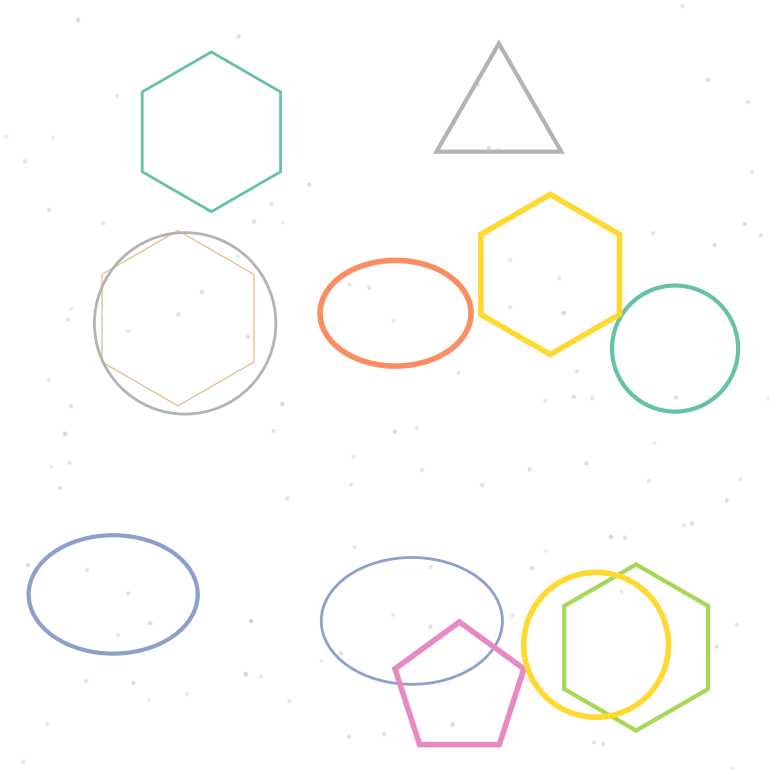[{"shape": "hexagon", "thickness": 1, "radius": 0.52, "center": [0.275, 0.829]}, {"shape": "circle", "thickness": 1.5, "radius": 0.41, "center": [0.877, 0.547]}, {"shape": "oval", "thickness": 2, "radius": 0.49, "center": [0.514, 0.593]}, {"shape": "oval", "thickness": 1, "radius": 0.59, "center": [0.535, 0.194]}, {"shape": "oval", "thickness": 1.5, "radius": 0.55, "center": [0.147, 0.228]}, {"shape": "pentagon", "thickness": 2, "radius": 0.44, "center": [0.597, 0.104]}, {"shape": "hexagon", "thickness": 1.5, "radius": 0.54, "center": [0.826, 0.159]}, {"shape": "hexagon", "thickness": 2, "radius": 0.52, "center": [0.715, 0.644]}, {"shape": "circle", "thickness": 2, "radius": 0.47, "center": [0.774, 0.163]}, {"shape": "hexagon", "thickness": 0.5, "radius": 0.57, "center": [0.231, 0.587]}, {"shape": "circle", "thickness": 1, "radius": 0.59, "center": [0.24, 0.58]}, {"shape": "triangle", "thickness": 1.5, "radius": 0.47, "center": [0.648, 0.85]}]